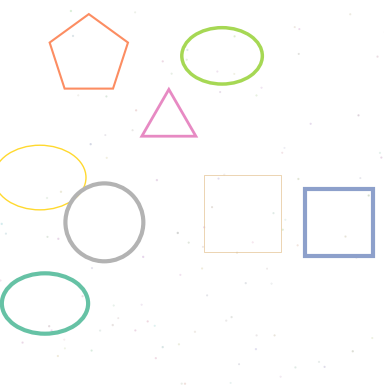[{"shape": "oval", "thickness": 3, "radius": 0.56, "center": [0.117, 0.212]}, {"shape": "pentagon", "thickness": 1.5, "radius": 0.53, "center": [0.231, 0.856]}, {"shape": "square", "thickness": 3, "radius": 0.44, "center": [0.88, 0.422]}, {"shape": "triangle", "thickness": 2, "radius": 0.41, "center": [0.439, 0.687]}, {"shape": "oval", "thickness": 2.5, "radius": 0.52, "center": [0.577, 0.855]}, {"shape": "oval", "thickness": 1, "radius": 0.6, "center": [0.104, 0.539]}, {"shape": "square", "thickness": 0.5, "radius": 0.5, "center": [0.629, 0.445]}, {"shape": "circle", "thickness": 3, "radius": 0.51, "center": [0.271, 0.422]}]